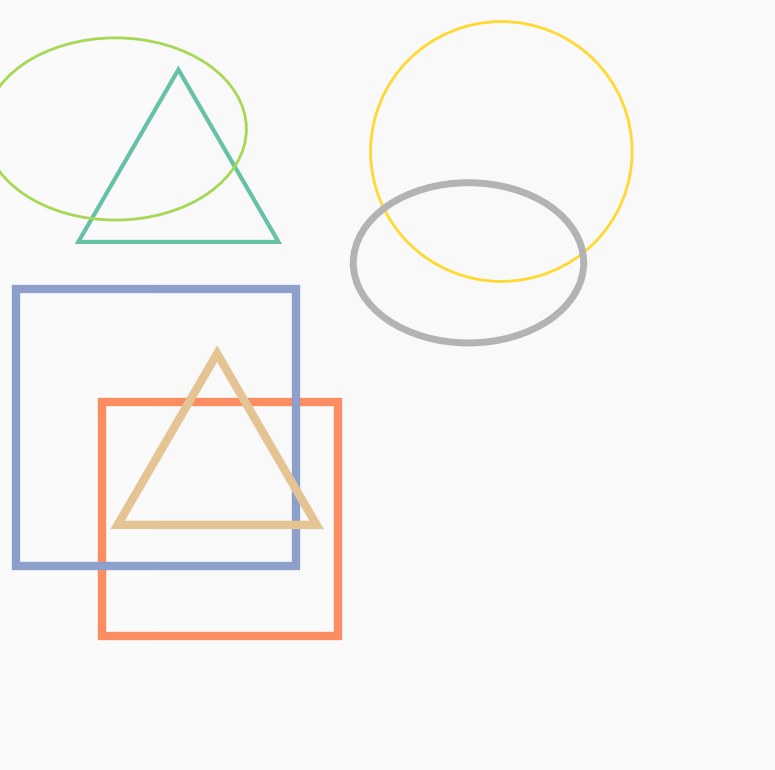[{"shape": "triangle", "thickness": 1.5, "radius": 0.75, "center": [0.23, 0.76]}, {"shape": "square", "thickness": 3, "radius": 0.76, "center": [0.284, 0.326]}, {"shape": "square", "thickness": 3, "radius": 0.9, "center": [0.201, 0.445]}, {"shape": "oval", "thickness": 1, "radius": 0.84, "center": [0.149, 0.833]}, {"shape": "circle", "thickness": 1, "radius": 0.84, "center": [0.647, 0.803]}, {"shape": "triangle", "thickness": 3, "radius": 0.74, "center": [0.28, 0.392]}, {"shape": "oval", "thickness": 2.5, "radius": 0.74, "center": [0.605, 0.659]}]